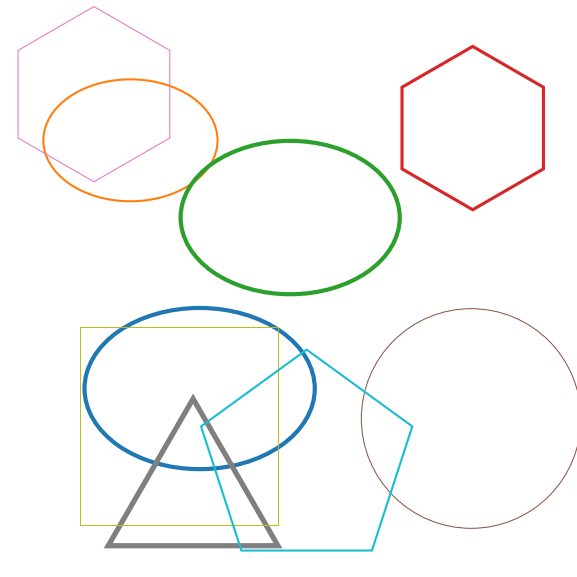[{"shape": "oval", "thickness": 2, "radius": 1.0, "center": [0.346, 0.326]}, {"shape": "oval", "thickness": 1, "radius": 0.75, "center": [0.226, 0.756]}, {"shape": "oval", "thickness": 2, "radius": 0.95, "center": [0.502, 0.622]}, {"shape": "hexagon", "thickness": 1.5, "radius": 0.71, "center": [0.819, 0.777]}, {"shape": "circle", "thickness": 0.5, "radius": 0.95, "center": [0.816, 0.274]}, {"shape": "hexagon", "thickness": 0.5, "radius": 0.76, "center": [0.163, 0.836]}, {"shape": "triangle", "thickness": 2.5, "radius": 0.85, "center": [0.334, 0.139]}, {"shape": "square", "thickness": 0.5, "radius": 0.86, "center": [0.31, 0.261]}, {"shape": "pentagon", "thickness": 1, "radius": 0.96, "center": [0.531, 0.201]}]